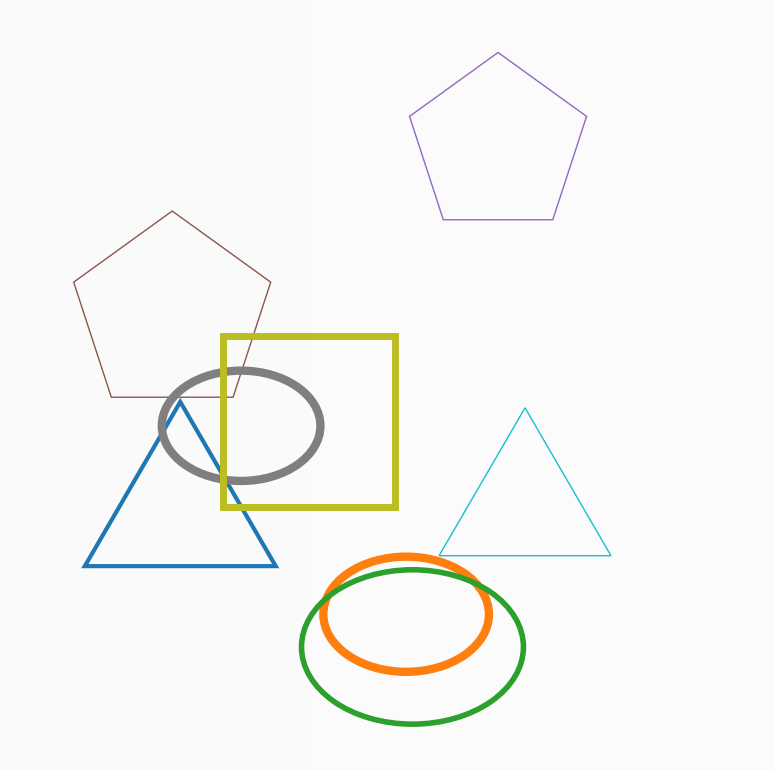[{"shape": "triangle", "thickness": 1.5, "radius": 0.71, "center": [0.233, 0.336]}, {"shape": "oval", "thickness": 3, "radius": 0.53, "center": [0.524, 0.202]}, {"shape": "oval", "thickness": 2, "radius": 0.72, "center": [0.532, 0.16]}, {"shape": "pentagon", "thickness": 0.5, "radius": 0.6, "center": [0.643, 0.812]}, {"shape": "pentagon", "thickness": 0.5, "radius": 0.67, "center": [0.222, 0.592]}, {"shape": "oval", "thickness": 3, "radius": 0.51, "center": [0.311, 0.447]}, {"shape": "square", "thickness": 2.5, "radius": 0.55, "center": [0.399, 0.453]}, {"shape": "triangle", "thickness": 0.5, "radius": 0.64, "center": [0.677, 0.342]}]